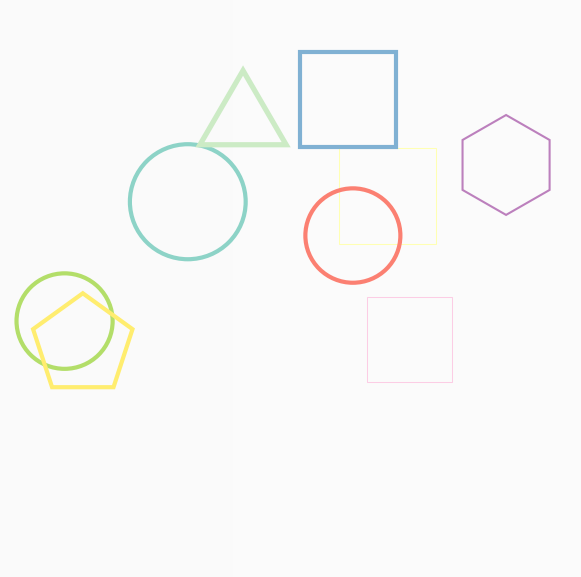[{"shape": "circle", "thickness": 2, "radius": 0.5, "center": [0.323, 0.65]}, {"shape": "square", "thickness": 0.5, "radius": 0.42, "center": [0.667, 0.66]}, {"shape": "circle", "thickness": 2, "radius": 0.41, "center": [0.607, 0.591]}, {"shape": "square", "thickness": 2, "radius": 0.41, "center": [0.599, 0.827]}, {"shape": "circle", "thickness": 2, "radius": 0.41, "center": [0.111, 0.443]}, {"shape": "square", "thickness": 0.5, "radius": 0.37, "center": [0.705, 0.412]}, {"shape": "hexagon", "thickness": 1, "radius": 0.43, "center": [0.871, 0.713]}, {"shape": "triangle", "thickness": 2.5, "radius": 0.43, "center": [0.418, 0.791]}, {"shape": "pentagon", "thickness": 2, "radius": 0.45, "center": [0.142, 0.401]}]